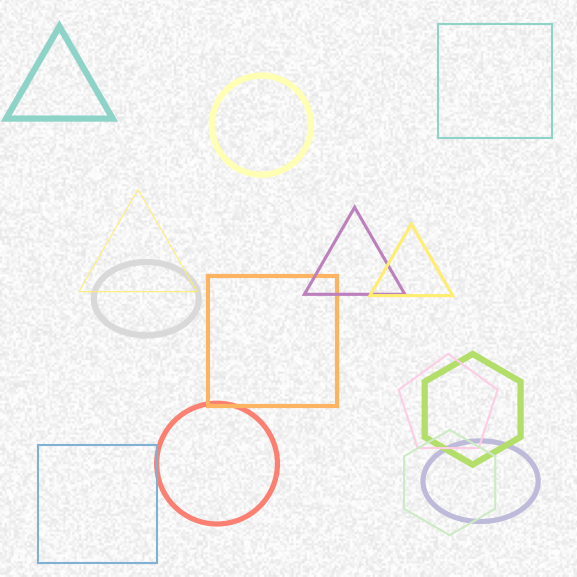[{"shape": "triangle", "thickness": 3, "radius": 0.53, "center": [0.103, 0.847]}, {"shape": "square", "thickness": 1, "radius": 0.49, "center": [0.857, 0.859]}, {"shape": "circle", "thickness": 3, "radius": 0.43, "center": [0.453, 0.783]}, {"shape": "oval", "thickness": 2.5, "radius": 0.5, "center": [0.832, 0.166]}, {"shape": "circle", "thickness": 2.5, "radius": 0.52, "center": [0.376, 0.196]}, {"shape": "square", "thickness": 1, "radius": 0.51, "center": [0.168, 0.127]}, {"shape": "square", "thickness": 2, "radius": 0.56, "center": [0.472, 0.409]}, {"shape": "hexagon", "thickness": 3, "radius": 0.48, "center": [0.818, 0.29]}, {"shape": "pentagon", "thickness": 1, "radius": 0.45, "center": [0.776, 0.296]}, {"shape": "oval", "thickness": 3, "radius": 0.45, "center": [0.253, 0.482]}, {"shape": "triangle", "thickness": 1.5, "radius": 0.5, "center": [0.614, 0.54]}, {"shape": "hexagon", "thickness": 1, "radius": 0.46, "center": [0.779, 0.164]}, {"shape": "triangle", "thickness": 0.5, "radius": 0.59, "center": [0.239, 0.553]}, {"shape": "triangle", "thickness": 1.5, "radius": 0.41, "center": [0.712, 0.529]}]